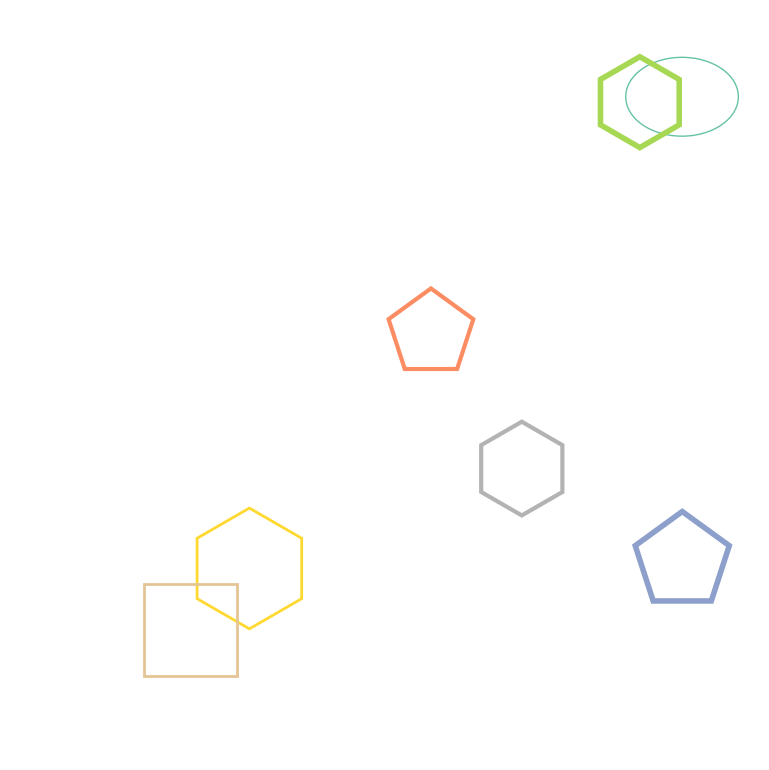[{"shape": "oval", "thickness": 0.5, "radius": 0.37, "center": [0.886, 0.874]}, {"shape": "pentagon", "thickness": 1.5, "radius": 0.29, "center": [0.56, 0.568]}, {"shape": "pentagon", "thickness": 2, "radius": 0.32, "center": [0.886, 0.271]}, {"shape": "hexagon", "thickness": 2, "radius": 0.3, "center": [0.831, 0.867]}, {"shape": "hexagon", "thickness": 1, "radius": 0.39, "center": [0.324, 0.262]}, {"shape": "square", "thickness": 1, "radius": 0.3, "center": [0.247, 0.182]}, {"shape": "hexagon", "thickness": 1.5, "radius": 0.3, "center": [0.678, 0.391]}]